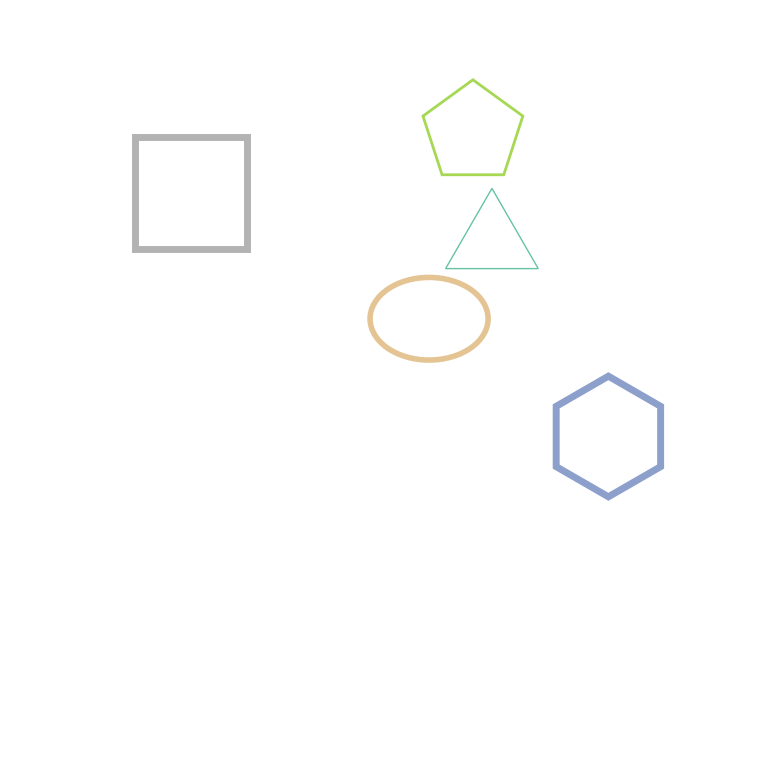[{"shape": "triangle", "thickness": 0.5, "radius": 0.35, "center": [0.639, 0.686]}, {"shape": "hexagon", "thickness": 2.5, "radius": 0.39, "center": [0.79, 0.433]}, {"shape": "pentagon", "thickness": 1, "radius": 0.34, "center": [0.614, 0.828]}, {"shape": "oval", "thickness": 2, "radius": 0.38, "center": [0.557, 0.586]}, {"shape": "square", "thickness": 2.5, "radius": 0.36, "center": [0.248, 0.75]}]